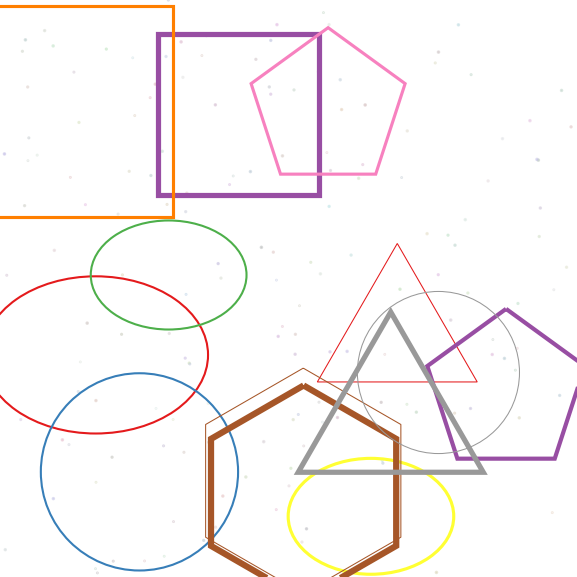[{"shape": "oval", "thickness": 1, "radius": 0.97, "center": [0.166, 0.385]}, {"shape": "triangle", "thickness": 0.5, "radius": 0.8, "center": [0.688, 0.418]}, {"shape": "circle", "thickness": 1, "radius": 0.85, "center": [0.241, 0.182]}, {"shape": "oval", "thickness": 1, "radius": 0.67, "center": [0.292, 0.523]}, {"shape": "pentagon", "thickness": 2, "radius": 0.72, "center": [0.876, 0.321]}, {"shape": "square", "thickness": 2.5, "radius": 0.7, "center": [0.413, 0.802]}, {"shape": "square", "thickness": 1.5, "radius": 0.91, "center": [0.117, 0.806]}, {"shape": "oval", "thickness": 1.5, "radius": 0.72, "center": [0.642, 0.105]}, {"shape": "hexagon", "thickness": 3, "radius": 0.93, "center": [0.526, 0.147]}, {"shape": "hexagon", "thickness": 0.5, "radius": 0.98, "center": [0.525, 0.167]}, {"shape": "pentagon", "thickness": 1.5, "radius": 0.7, "center": [0.568, 0.811]}, {"shape": "triangle", "thickness": 2.5, "radius": 0.92, "center": [0.677, 0.274]}, {"shape": "circle", "thickness": 0.5, "radius": 0.7, "center": [0.759, 0.354]}]